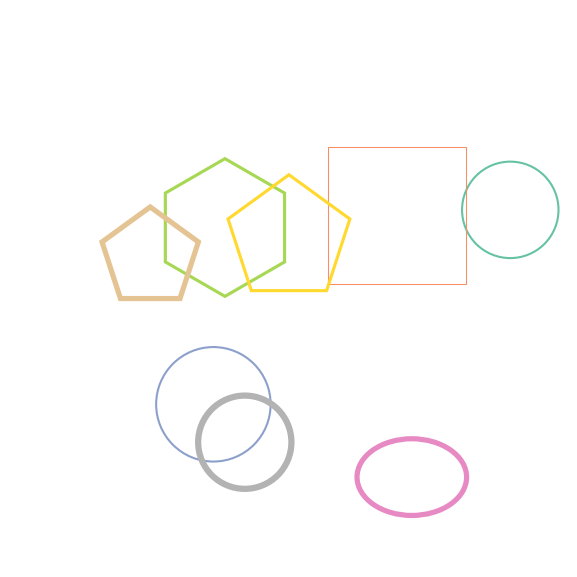[{"shape": "circle", "thickness": 1, "radius": 0.42, "center": [0.884, 0.636]}, {"shape": "square", "thickness": 0.5, "radius": 0.59, "center": [0.687, 0.626]}, {"shape": "circle", "thickness": 1, "radius": 0.5, "center": [0.37, 0.299]}, {"shape": "oval", "thickness": 2.5, "radius": 0.47, "center": [0.713, 0.173]}, {"shape": "hexagon", "thickness": 1.5, "radius": 0.6, "center": [0.39, 0.605]}, {"shape": "pentagon", "thickness": 1.5, "radius": 0.55, "center": [0.5, 0.586]}, {"shape": "pentagon", "thickness": 2.5, "radius": 0.44, "center": [0.26, 0.553]}, {"shape": "circle", "thickness": 3, "radius": 0.4, "center": [0.424, 0.233]}]